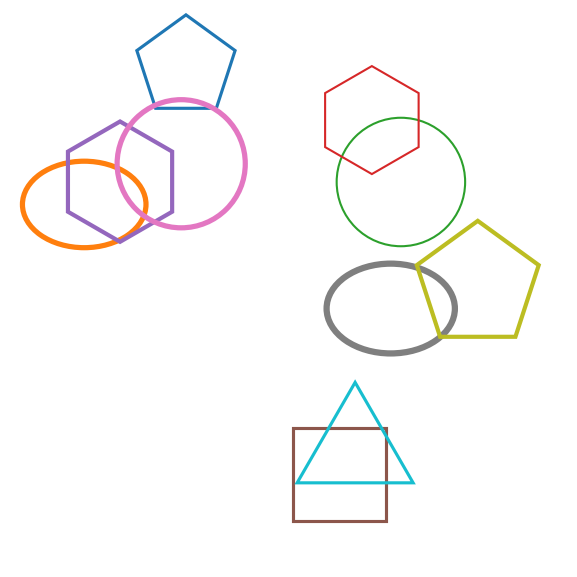[{"shape": "pentagon", "thickness": 1.5, "radius": 0.45, "center": [0.322, 0.884]}, {"shape": "oval", "thickness": 2.5, "radius": 0.53, "center": [0.146, 0.645]}, {"shape": "circle", "thickness": 1, "radius": 0.56, "center": [0.694, 0.684]}, {"shape": "hexagon", "thickness": 1, "radius": 0.47, "center": [0.644, 0.791]}, {"shape": "hexagon", "thickness": 2, "radius": 0.52, "center": [0.208, 0.685]}, {"shape": "square", "thickness": 1.5, "radius": 0.4, "center": [0.588, 0.178]}, {"shape": "circle", "thickness": 2.5, "radius": 0.55, "center": [0.314, 0.716]}, {"shape": "oval", "thickness": 3, "radius": 0.56, "center": [0.677, 0.465]}, {"shape": "pentagon", "thickness": 2, "radius": 0.55, "center": [0.827, 0.506]}, {"shape": "triangle", "thickness": 1.5, "radius": 0.58, "center": [0.615, 0.221]}]